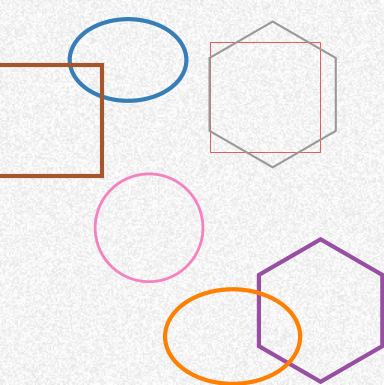[{"shape": "square", "thickness": 0.5, "radius": 0.71, "center": [0.688, 0.749]}, {"shape": "oval", "thickness": 3, "radius": 0.76, "center": [0.333, 0.844]}, {"shape": "hexagon", "thickness": 3, "radius": 0.93, "center": [0.833, 0.193]}, {"shape": "oval", "thickness": 3, "radius": 0.88, "center": [0.604, 0.126]}, {"shape": "square", "thickness": 3, "radius": 0.72, "center": [0.122, 0.687]}, {"shape": "circle", "thickness": 2, "radius": 0.7, "center": [0.387, 0.408]}, {"shape": "hexagon", "thickness": 1.5, "radius": 0.95, "center": [0.708, 0.755]}]